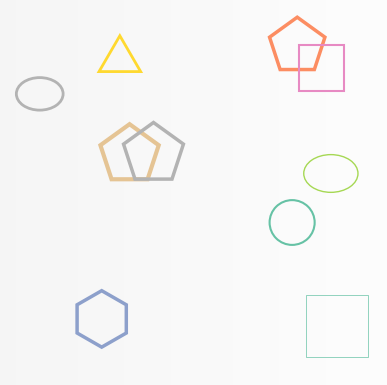[{"shape": "square", "thickness": 0.5, "radius": 0.41, "center": [0.87, 0.153]}, {"shape": "circle", "thickness": 1.5, "radius": 0.29, "center": [0.754, 0.422]}, {"shape": "pentagon", "thickness": 2.5, "radius": 0.38, "center": [0.767, 0.88]}, {"shape": "hexagon", "thickness": 2.5, "radius": 0.37, "center": [0.262, 0.172]}, {"shape": "square", "thickness": 1.5, "radius": 0.29, "center": [0.83, 0.824]}, {"shape": "oval", "thickness": 1, "radius": 0.35, "center": [0.854, 0.549]}, {"shape": "triangle", "thickness": 2, "radius": 0.31, "center": [0.309, 0.845]}, {"shape": "pentagon", "thickness": 3, "radius": 0.4, "center": [0.334, 0.598]}, {"shape": "pentagon", "thickness": 2.5, "radius": 0.41, "center": [0.396, 0.601]}, {"shape": "oval", "thickness": 2, "radius": 0.3, "center": [0.103, 0.756]}]